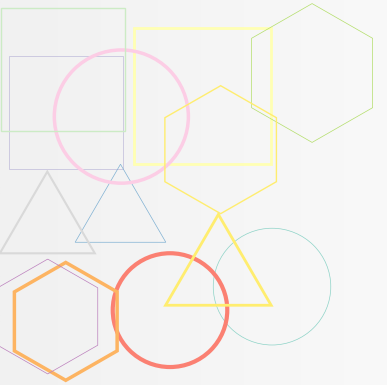[{"shape": "circle", "thickness": 0.5, "radius": 0.76, "center": [0.702, 0.256]}, {"shape": "square", "thickness": 2, "radius": 0.89, "center": [0.523, 0.751]}, {"shape": "square", "thickness": 0.5, "radius": 0.73, "center": [0.169, 0.707]}, {"shape": "circle", "thickness": 3, "radius": 0.74, "center": [0.439, 0.194]}, {"shape": "triangle", "thickness": 0.5, "radius": 0.68, "center": [0.311, 0.438]}, {"shape": "hexagon", "thickness": 2.5, "radius": 0.77, "center": [0.17, 0.165]}, {"shape": "hexagon", "thickness": 0.5, "radius": 0.9, "center": [0.805, 0.81]}, {"shape": "circle", "thickness": 2.5, "radius": 0.87, "center": [0.313, 0.697]}, {"shape": "triangle", "thickness": 1.5, "radius": 0.71, "center": [0.122, 0.413]}, {"shape": "hexagon", "thickness": 0.5, "radius": 0.75, "center": [0.123, 0.178]}, {"shape": "square", "thickness": 1, "radius": 0.8, "center": [0.163, 0.82]}, {"shape": "triangle", "thickness": 2, "radius": 0.79, "center": [0.564, 0.286]}, {"shape": "hexagon", "thickness": 1, "radius": 0.83, "center": [0.569, 0.611]}]